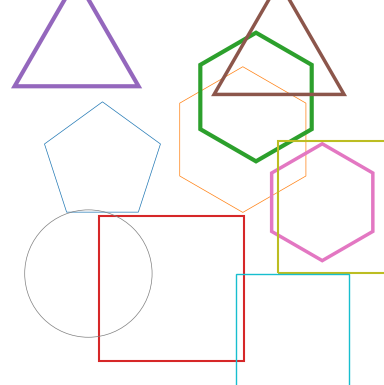[{"shape": "pentagon", "thickness": 0.5, "radius": 0.79, "center": [0.266, 0.577]}, {"shape": "hexagon", "thickness": 0.5, "radius": 0.95, "center": [0.631, 0.637]}, {"shape": "hexagon", "thickness": 3, "radius": 0.84, "center": [0.665, 0.748]}, {"shape": "square", "thickness": 1.5, "radius": 0.94, "center": [0.446, 0.25]}, {"shape": "triangle", "thickness": 3, "radius": 0.93, "center": [0.199, 0.869]}, {"shape": "triangle", "thickness": 2.5, "radius": 0.97, "center": [0.725, 0.852]}, {"shape": "hexagon", "thickness": 2.5, "radius": 0.76, "center": [0.837, 0.475]}, {"shape": "circle", "thickness": 0.5, "radius": 0.83, "center": [0.23, 0.289]}, {"shape": "square", "thickness": 1.5, "radius": 0.86, "center": [0.895, 0.462]}, {"shape": "square", "thickness": 1, "radius": 0.73, "center": [0.759, 0.142]}]